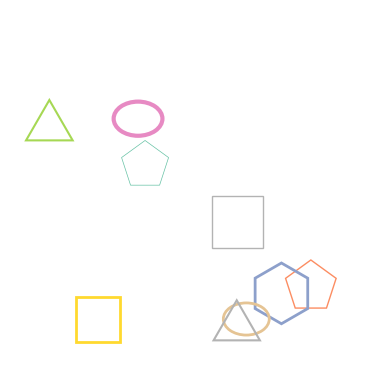[{"shape": "pentagon", "thickness": 0.5, "radius": 0.32, "center": [0.377, 0.571]}, {"shape": "pentagon", "thickness": 1, "radius": 0.35, "center": [0.807, 0.256]}, {"shape": "hexagon", "thickness": 2, "radius": 0.39, "center": [0.731, 0.238]}, {"shape": "oval", "thickness": 3, "radius": 0.32, "center": [0.359, 0.692]}, {"shape": "triangle", "thickness": 1.5, "radius": 0.35, "center": [0.128, 0.67]}, {"shape": "square", "thickness": 2, "radius": 0.29, "center": [0.255, 0.17]}, {"shape": "oval", "thickness": 2, "radius": 0.3, "center": [0.64, 0.171]}, {"shape": "square", "thickness": 1, "radius": 0.34, "center": [0.617, 0.423]}, {"shape": "triangle", "thickness": 1.5, "radius": 0.35, "center": [0.615, 0.151]}]